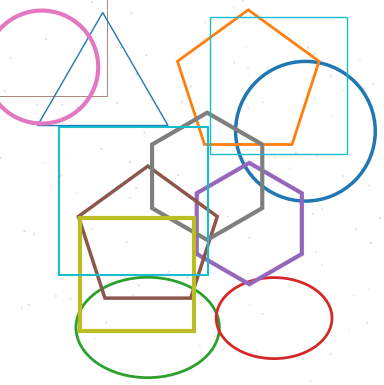[{"shape": "triangle", "thickness": 1, "radius": 0.98, "center": [0.267, 0.772]}, {"shape": "circle", "thickness": 2.5, "radius": 0.91, "center": [0.793, 0.659]}, {"shape": "pentagon", "thickness": 2, "radius": 0.97, "center": [0.645, 0.781]}, {"shape": "oval", "thickness": 2, "radius": 0.93, "center": [0.384, 0.149]}, {"shape": "oval", "thickness": 2, "radius": 0.75, "center": [0.712, 0.174]}, {"shape": "hexagon", "thickness": 3, "radius": 0.79, "center": [0.647, 0.419]}, {"shape": "pentagon", "thickness": 2.5, "radius": 0.95, "center": [0.384, 0.379]}, {"shape": "square", "thickness": 0.5, "radius": 0.7, "center": [0.138, 0.891]}, {"shape": "circle", "thickness": 3, "radius": 0.73, "center": [0.108, 0.826]}, {"shape": "hexagon", "thickness": 3, "radius": 0.83, "center": [0.538, 0.542]}, {"shape": "square", "thickness": 3, "radius": 0.74, "center": [0.355, 0.287]}, {"shape": "square", "thickness": 1.5, "radius": 0.96, "center": [0.347, 0.477]}, {"shape": "square", "thickness": 1, "radius": 0.89, "center": [0.723, 0.778]}]